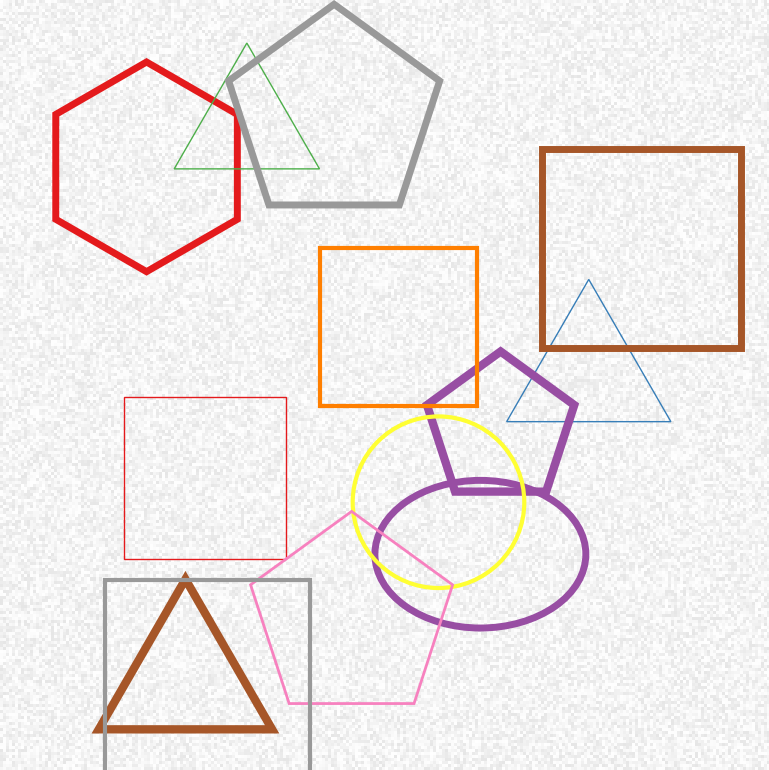[{"shape": "square", "thickness": 0.5, "radius": 0.53, "center": [0.266, 0.379]}, {"shape": "hexagon", "thickness": 2.5, "radius": 0.68, "center": [0.19, 0.783]}, {"shape": "triangle", "thickness": 0.5, "radius": 0.62, "center": [0.765, 0.514]}, {"shape": "triangle", "thickness": 0.5, "radius": 0.54, "center": [0.321, 0.835]}, {"shape": "oval", "thickness": 2.5, "radius": 0.68, "center": [0.624, 0.28]}, {"shape": "pentagon", "thickness": 3, "radius": 0.5, "center": [0.65, 0.443]}, {"shape": "square", "thickness": 1.5, "radius": 0.51, "center": [0.518, 0.575]}, {"shape": "circle", "thickness": 1.5, "radius": 0.56, "center": [0.569, 0.348]}, {"shape": "triangle", "thickness": 3, "radius": 0.65, "center": [0.241, 0.118]}, {"shape": "square", "thickness": 2.5, "radius": 0.65, "center": [0.833, 0.678]}, {"shape": "pentagon", "thickness": 1, "radius": 0.69, "center": [0.457, 0.198]}, {"shape": "square", "thickness": 1.5, "radius": 0.67, "center": [0.269, 0.114]}, {"shape": "pentagon", "thickness": 2.5, "radius": 0.72, "center": [0.434, 0.85]}]